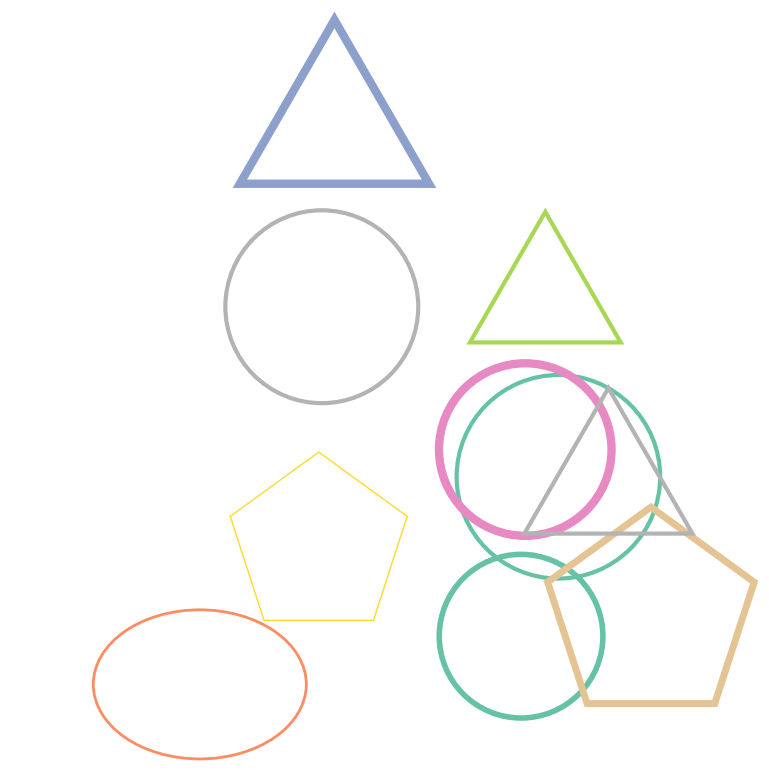[{"shape": "circle", "thickness": 2, "radius": 0.53, "center": [0.677, 0.174]}, {"shape": "circle", "thickness": 1.5, "radius": 0.66, "center": [0.725, 0.381]}, {"shape": "oval", "thickness": 1, "radius": 0.69, "center": [0.259, 0.111]}, {"shape": "triangle", "thickness": 3, "radius": 0.71, "center": [0.434, 0.832]}, {"shape": "circle", "thickness": 3, "radius": 0.56, "center": [0.682, 0.416]}, {"shape": "triangle", "thickness": 1.5, "radius": 0.57, "center": [0.708, 0.612]}, {"shape": "pentagon", "thickness": 0.5, "radius": 0.6, "center": [0.414, 0.292]}, {"shape": "pentagon", "thickness": 2.5, "radius": 0.71, "center": [0.845, 0.2]}, {"shape": "triangle", "thickness": 1.5, "radius": 0.63, "center": [0.79, 0.37]}, {"shape": "circle", "thickness": 1.5, "radius": 0.63, "center": [0.418, 0.602]}]